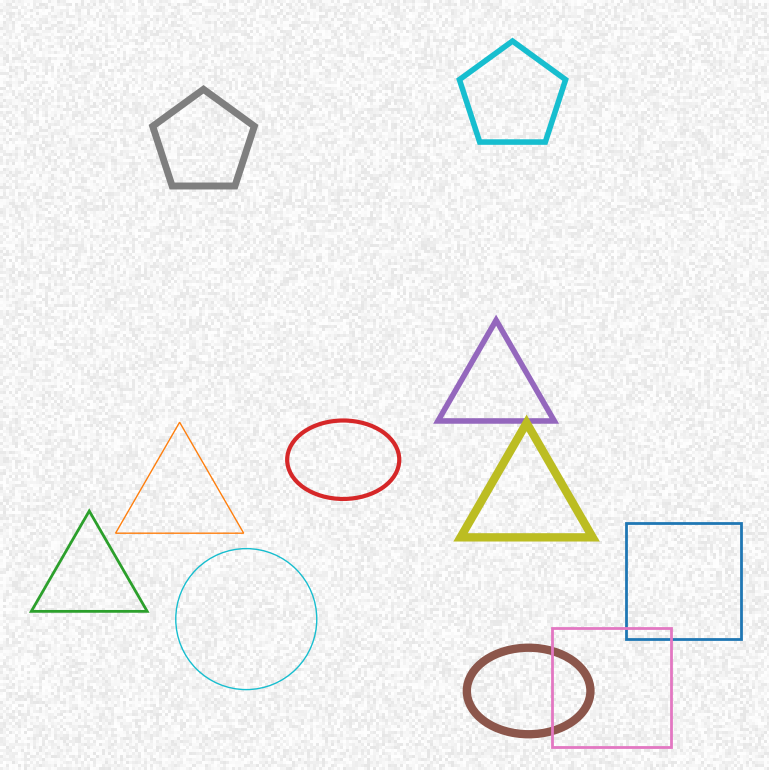[{"shape": "square", "thickness": 1, "radius": 0.37, "center": [0.888, 0.246]}, {"shape": "triangle", "thickness": 0.5, "radius": 0.48, "center": [0.233, 0.356]}, {"shape": "triangle", "thickness": 1, "radius": 0.43, "center": [0.116, 0.249]}, {"shape": "oval", "thickness": 1.5, "radius": 0.36, "center": [0.446, 0.403]}, {"shape": "triangle", "thickness": 2, "radius": 0.44, "center": [0.644, 0.497]}, {"shape": "oval", "thickness": 3, "radius": 0.4, "center": [0.687, 0.103]}, {"shape": "square", "thickness": 1, "radius": 0.39, "center": [0.794, 0.107]}, {"shape": "pentagon", "thickness": 2.5, "radius": 0.35, "center": [0.264, 0.815]}, {"shape": "triangle", "thickness": 3, "radius": 0.5, "center": [0.684, 0.352]}, {"shape": "circle", "thickness": 0.5, "radius": 0.46, "center": [0.32, 0.196]}, {"shape": "pentagon", "thickness": 2, "radius": 0.36, "center": [0.666, 0.874]}]